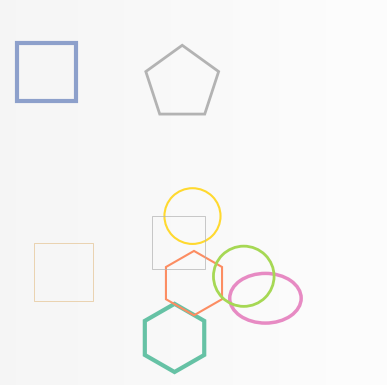[{"shape": "hexagon", "thickness": 3, "radius": 0.44, "center": [0.45, 0.122]}, {"shape": "hexagon", "thickness": 1.5, "radius": 0.42, "center": [0.501, 0.265]}, {"shape": "square", "thickness": 3, "radius": 0.38, "center": [0.119, 0.813]}, {"shape": "oval", "thickness": 2.5, "radius": 0.46, "center": [0.685, 0.225]}, {"shape": "circle", "thickness": 2, "radius": 0.39, "center": [0.629, 0.282]}, {"shape": "circle", "thickness": 1.5, "radius": 0.36, "center": [0.497, 0.439]}, {"shape": "square", "thickness": 0.5, "radius": 0.38, "center": [0.164, 0.295]}, {"shape": "square", "thickness": 0.5, "radius": 0.34, "center": [0.46, 0.371]}, {"shape": "pentagon", "thickness": 2, "radius": 0.49, "center": [0.47, 0.784]}]